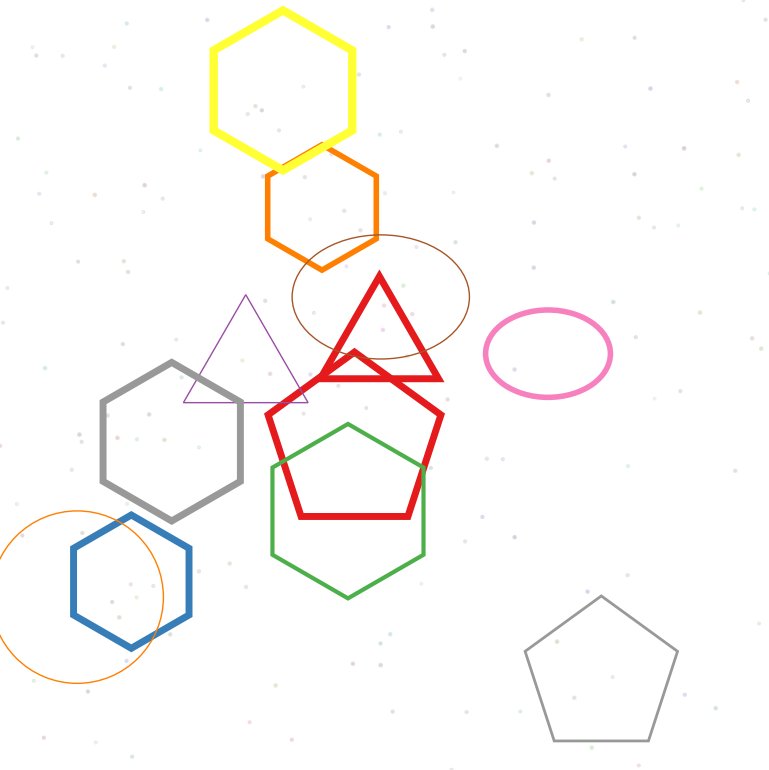[{"shape": "pentagon", "thickness": 2.5, "radius": 0.59, "center": [0.46, 0.425]}, {"shape": "triangle", "thickness": 2.5, "radius": 0.44, "center": [0.493, 0.552]}, {"shape": "hexagon", "thickness": 2.5, "radius": 0.43, "center": [0.171, 0.245]}, {"shape": "hexagon", "thickness": 1.5, "radius": 0.57, "center": [0.452, 0.336]}, {"shape": "triangle", "thickness": 0.5, "radius": 0.47, "center": [0.319, 0.524]}, {"shape": "hexagon", "thickness": 2, "radius": 0.41, "center": [0.418, 0.731]}, {"shape": "circle", "thickness": 0.5, "radius": 0.56, "center": [0.1, 0.225]}, {"shape": "hexagon", "thickness": 3, "radius": 0.52, "center": [0.367, 0.883]}, {"shape": "oval", "thickness": 0.5, "radius": 0.58, "center": [0.495, 0.614]}, {"shape": "oval", "thickness": 2, "radius": 0.41, "center": [0.712, 0.541]}, {"shape": "pentagon", "thickness": 1, "radius": 0.52, "center": [0.781, 0.122]}, {"shape": "hexagon", "thickness": 2.5, "radius": 0.51, "center": [0.223, 0.426]}]